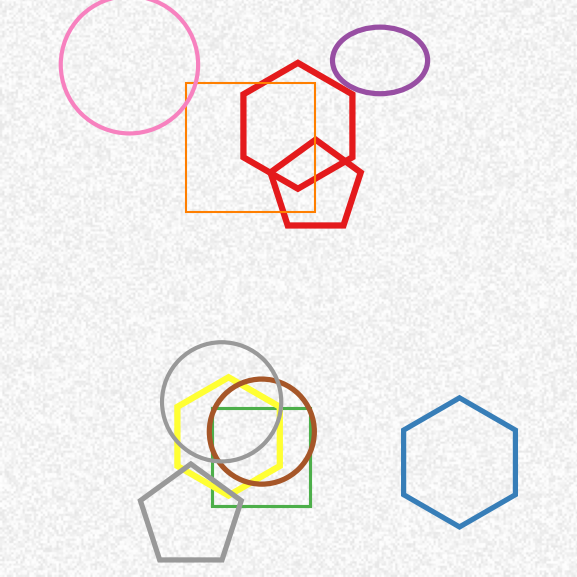[{"shape": "hexagon", "thickness": 3, "radius": 0.54, "center": [0.516, 0.781]}, {"shape": "pentagon", "thickness": 3, "radius": 0.41, "center": [0.546, 0.675]}, {"shape": "hexagon", "thickness": 2.5, "radius": 0.56, "center": [0.796, 0.198]}, {"shape": "square", "thickness": 1.5, "radius": 0.42, "center": [0.452, 0.208]}, {"shape": "oval", "thickness": 2.5, "radius": 0.41, "center": [0.658, 0.894]}, {"shape": "square", "thickness": 1, "radius": 0.56, "center": [0.433, 0.744]}, {"shape": "hexagon", "thickness": 3, "radius": 0.51, "center": [0.396, 0.243]}, {"shape": "circle", "thickness": 2.5, "radius": 0.45, "center": [0.453, 0.252]}, {"shape": "circle", "thickness": 2, "radius": 0.59, "center": [0.224, 0.887]}, {"shape": "pentagon", "thickness": 2.5, "radius": 0.46, "center": [0.33, 0.104]}, {"shape": "circle", "thickness": 2, "radius": 0.52, "center": [0.384, 0.303]}]